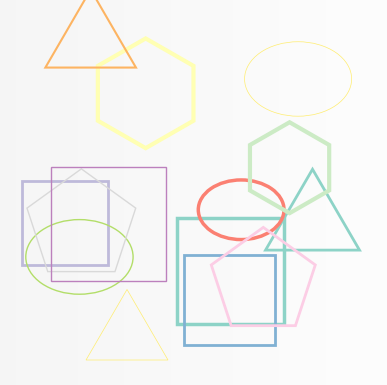[{"shape": "square", "thickness": 2.5, "radius": 0.69, "center": [0.595, 0.296]}, {"shape": "triangle", "thickness": 2, "radius": 0.7, "center": [0.807, 0.42]}, {"shape": "hexagon", "thickness": 3, "radius": 0.71, "center": [0.376, 0.758]}, {"shape": "square", "thickness": 2, "radius": 0.55, "center": [0.168, 0.421]}, {"shape": "oval", "thickness": 2.5, "radius": 0.55, "center": [0.622, 0.455]}, {"shape": "square", "thickness": 2, "radius": 0.58, "center": [0.592, 0.221]}, {"shape": "triangle", "thickness": 1.5, "radius": 0.67, "center": [0.234, 0.892]}, {"shape": "oval", "thickness": 1, "radius": 0.69, "center": [0.205, 0.333]}, {"shape": "pentagon", "thickness": 2, "radius": 0.71, "center": [0.679, 0.268]}, {"shape": "pentagon", "thickness": 1, "radius": 0.74, "center": [0.21, 0.414]}, {"shape": "square", "thickness": 1, "radius": 0.74, "center": [0.281, 0.419]}, {"shape": "hexagon", "thickness": 3, "radius": 0.59, "center": [0.747, 0.564]}, {"shape": "triangle", "thickness": 0.5, "radius": 0.61, "center": [0.328, 0.126]}, {"shape": "oval", "thickness": 0.5, "radius": 0.69, "center": [0.769, 0.795]}]